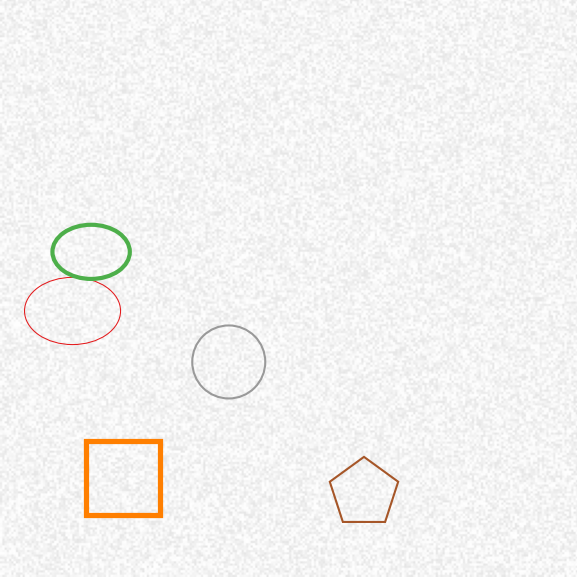[{"shape": "oval", "thickness": 0.5, "radius": 0.42, "center": [0.126, 0.461]}, {"shape": "oval", "thickness": 2, "radius": 0.33, "center": [0.158, 0.563]}, {"shape": "square", "thickness": 2.5, "radius": 0.32, "center": [0.213, 0.172]}, {"shape": "pentagon", "thickness": 1, "radius": 0.31, "center": [0.63, 0.146]}, {"shape": "circle", "thickness": 1, "radius": 0.32, "center": [0.396, 0.372]}]